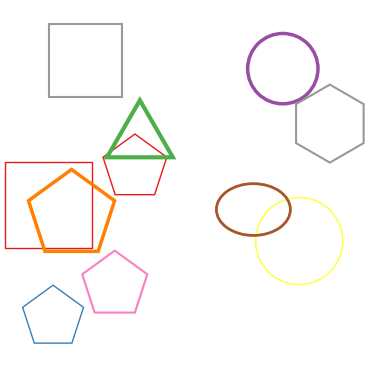[{"shape": "square", "thickness": 1, "radius": 0.56, "center": [0.126, 0.467]}, {"shape": "pentagon", "thickness": 1, "radius": 0.44, "center": [0.35, 0.565]}, {"shape": "pentagon", "thickness": 1, "radius": 0.42, "center": [0.138, 0.176]}, {"shape": "triangle", "thickness": 3, "radius": 0.49, "center": [0.363, 0.641]}, {"shape": "circle", "thickness": 2.5, "radius": 0.46, "center": [0.735, 0.822]}, {"shape": "pentagon", "thickness": 2.5, "radius": 0.59, "center": [0.186, 0.442]}, {"shape": "circle", "thickness": 1, "radius": 0.56, "center": [0.777, 0.374]}, {"shape": "oval", "thickness": 2, "radius": 0.48, "center": [0.658, 0.456]}, {"shape": "pentagon", "thickness": 1.5, "radius": 0.44, "center": [0.298, 0.26]}, {"shape": "hexagon", "thickness": 1.5, "radius": 0.51, "center": [0.857, 0.679]}, {"shape": "square", "thickness": 1.5, "radius": 0.48, "center": [0.222, 0.843]}]